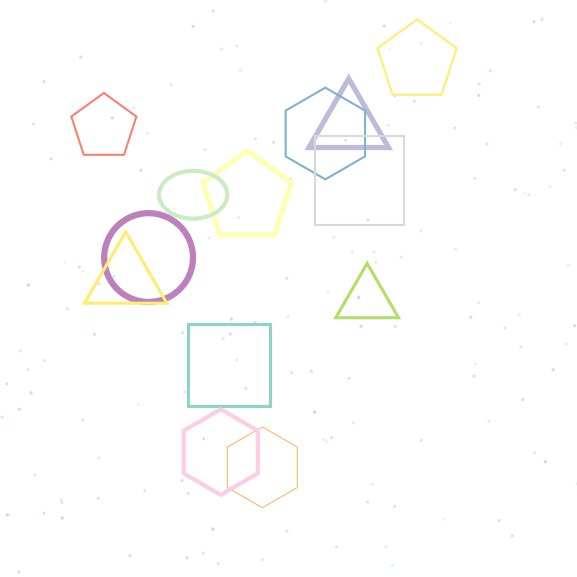[{"shape": "square", "thickness": 1.5, "radius": 0.36, "center": [0.397, 0.367]}, {"shape": "pentagon", "thickness": 2.5, "radius": 0.4, "center": [0.428, 0.658]}, {"shape": "triangle", "thickness": 2.5, "radius": 0.4, "center": [0.604, 0.783]}, {"shape": "pentagon", "thickness": 1, "radius": 0.3, "center": [0.18, 0.779]}, {"shape": "hexagon", "thickness": 1, "radius": 0.4, "center": [0.563, 0.768]}, {"shape": "hexagon", "thickness": 0.5, "radius": 0.35, "center": [0.454, 0.19]}, {"shape": "triangle", "thickness": 1.5, "radius": 0.31, "center": [0.636, 0.48]}, {"shape": "hexagon", "thickness": 2, "radius": 0.37, "center": [0.382, 0.216]}, {"shape": "square", "thickness": 1, "radius": 0.39, "center": [0.622, 0.687]}, {"shape": "circle", "thickness": 3, "radius": 0.38, "center": [0.257, 0.553]}, {"shape": "oval", "thickness": 2, "radius": 0.3, "center": [0.335, 0.662]}, {"shape": "pentagon", "thickness": 1, "radius": 0.36, "center": [0.722, 0.893]}, {"shape": "triangle", "thickness": 1.5, "radius": 0.41, "center": [0.218, 0.515]}]